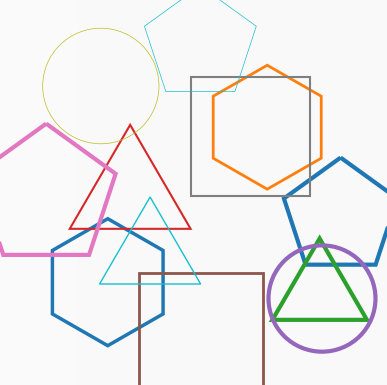[{"shape": "pentagon", "thickness": 3, "radius": 0.77, "center": [0.879, 0.437]}, {"shape": "hexagon", "thickness": 2.5, "radius": 0.82, "center": [0.278, 0.267]}, {"shape": "hexagon", "thickness": 2, "radius": 0.8, "center": [0.69, 0.67]}, {"shape": "triangle", "thickness": 3, "radius": 0.7, "center": [0.825, 0.24]}, {"shape": "triangle", "thickness": 1.5, "radius": 0.9, "center": [0.336, 0.496]}, {"shape": "circle", "thickness": 3, "radius": 0.69, "center": [0.831, 0.225]}, {"shape": "square", "thickness": 2, "radius": 0.8, "center": [0.518, 0.13]}, {"shape": "pentagon", "thickness": 3, "radius": 0.94, "center": [0.119, 0.49]}, {"shape": "square", "thickness": 1.5, "radius": 0.77, "center": [0.646, 0.645]}, {"shape": "circle", "thickness": 0.5, "radius": 0.75, "center": [0.26, 0.777]}, {"shape": "triangle", "thickness": 1, "radius": 0.75, "center": [0.387, 0.338]}, {"shape": "pentagon", "thickness": 0.5, "radius": 0.76, "center": [0.517, 0.885]}]